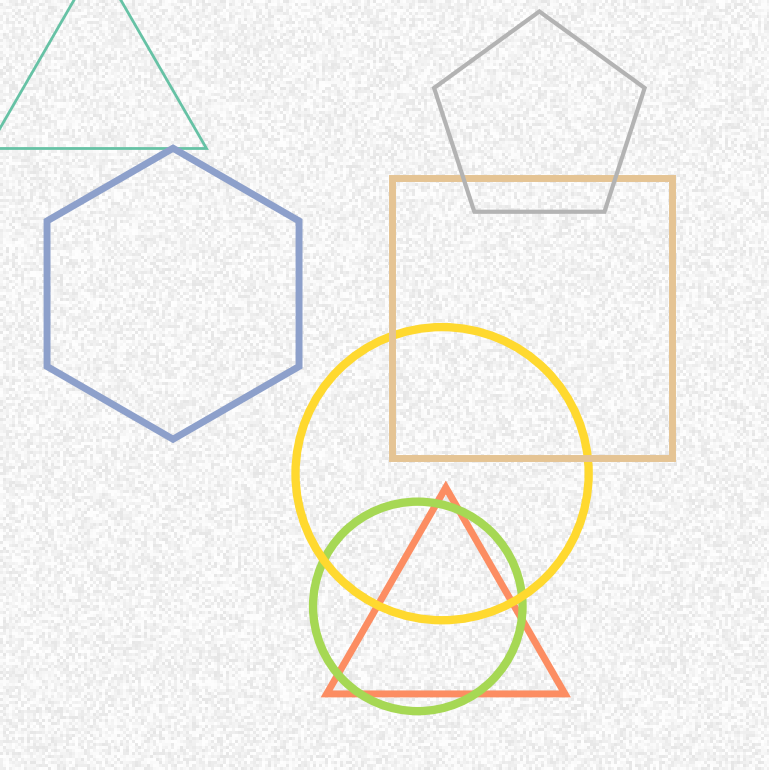[{"shape": "triangle", "thickness": 1, "radius": 0.82, "center": [0.127, 0.889]}, {"shape": "triangle", "thickness": 2.5, "radius": 0.89, "center": [0.579, 0.188]}, {"shape": "hexagon", "thickness": 2.5, "radius": 0.94, "center": [0.225, 0.619]}, {"shape": "circle", "thickness": 3, "radius": 0.68, "center": [0.543, 0.212]}, {"shape": "circle", "thickness": 3, "radius": 0.95, "center": [0.574, 0.385]}, {"shape": "square", "thickness": 2.5, "radius": 0.91, "center": [0.691, 0.587]}, {"shape": "pentagon", "thickness": 1.5, "radius": 0.72, "center": [0.7, 0.841]}]